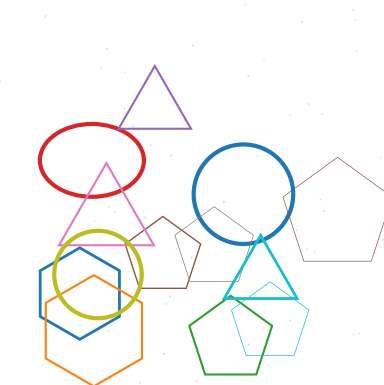[{"shape": "circle", "thickness": 3, "radius": 0.65, "center": [0.632, 0.496]}, {"shape": "hexagon", "thickness": 2, "radius": 0.59, "center": [0.207, 0.237]}, {"shape": "hexagon", "thickness": 1.5, "radius": 0.72, "center": [0.244, 0.141]}, {"shape": "pentagon", "thickness": 1.5, "radius": 0.57, "center": [0.599, 0.119]}, {"shape": "oval", "thickness": 3, "radius": 0.68, "center": [0.239, 0.583]}, {"shape": "triangle", "thickness": 1.5, "radius": 0.54, "center": [0.402, 0.72]}, {"shape": "pentagon", "thickness": 0.5, "radius": 0.75, "center": [0.877, 0.442]}, {"shape": "pentagon", "thickness": 1, "radius": 0.52, "center": [0.423, 0.335]}, {"shape": "triangle", "thickness": 1.5, "radius": 0.71, "center": [0.276, 0.434]}, {"shape": "pentagon", "thickness": 0.5, "radius": 0.54, "center": [0.556, 0.356]}, {"shape": "circle", "thickness": 3, "radius": 0.57, "center": [0.254, 0.287]}, {"shape": "triangle", "thickness": 2, "radius": 0.55, "center": [0.677, 0.279]}, {"shape": "pentagon", "thickness": 0.5, "radius": 0.53, "center": [0.702, 0.162]}]